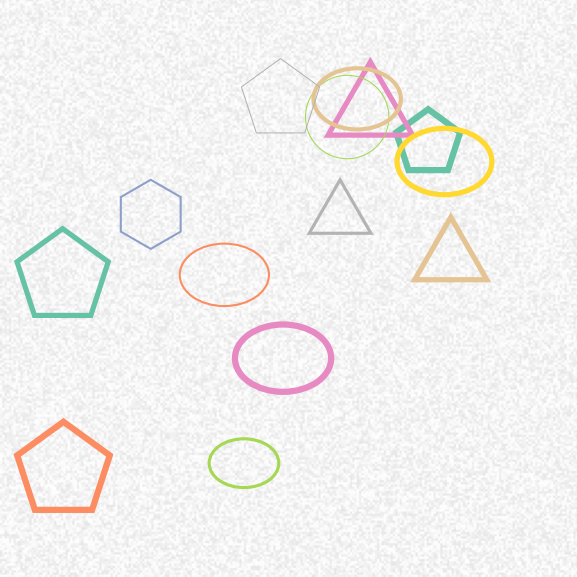[{"shape": "pentagon", "thickness": 3, "radius": 0.29, "center": [0.741, 0.752]}, {"shape": "pentagon", "thickness": 2.5, "radius": 0.42, "center": [0.108, 0.52]}, {"shape": "pentagon", "thickness": 3, "radius": 0.42, "center": [0.11, 0.184]}, {"shape": "oval", "thickness": 1, "radius": 0.39, "center": [0.388, 0.523]}, {"shape": "hexagon", "thickness": 1, "radius": 0.3, "center": [0.261, 0.628]}, {"shape": "oval", "thickness": 3, "radius": 0.42, "center": [0.49, 0.379]}, {"shape": "triangle", "thickness": 2.5, "radius": 0.42, "center": [0.641, 0.807]}, {"shape": "circle", "thickness": 0.5, "radius": 0.36, "center": [0.601, 0.796]}, {"shape": "oval", "thickness": 1.5, "radius": 0.3, "center": [0.422, 0.197]}, {"shape": "oval", "thickness": 2.5, "radius": 0.41, "center": [0.77, 0.719]}, {"shape": "triangle", "thickness": 2.5, "radius": 0.36, "center": [0.781, 0.551]}, {"shape": "oval", "thickness": 2, "radius": 0.38, "center": [0.619, 0.828]}, {"shape": "triangle", "thickness": 1.5, "radius": 0.31, "center": [0.589, 0.626]}, {"shape": "pentagon", "thickness": 0.5, "radius": 0.36, "center": [0.486, 0.827]}]